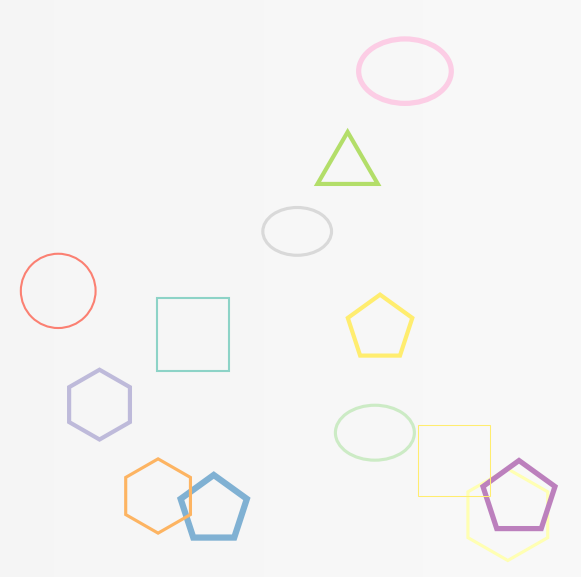[{"shape": "square", "thickness": 1, "radius": 0.31, "center": [0.332, 0.42]}, {"shape": "hexagon", "thickness": 1.5, "radius": 0.4, "center": [0.874, 0.108]}, {"shape": "hexagon", "thickness": 2, "radius": 0.3, "center": [0.171, 0.298]}, {"shape": "circle", "thickness": 1, "radius": 0.32, "center": [0.1, 0.495]}, {"shape": "pentagon", "thickness": 3, "radius": 0.3, "center": [0.368, 0.117]}, {"shape": "hexagon", "thickness": 1.5, "radius": 0.32, "center": [0.272, 0.14]}, {"shape": "triangle", "thickness": 2, "radius": 0.3, "center": [0.598, 0.711]}, {"shape": "oval", "thickness": 2.5, "radius": 0.4, "center": [0.697, 0.876]}, {"shape": "oval", "thickness": 1.5, "radius": 0.3, "center": [0.511, 0.598]}, {"shape": "pentagon", "thickness": 2.5, "radius": 0.33, "center": [0.893, 0.137]}, {"shape": "oval", "thickness": 1.5, "radius": 0.34, "center": [0.645, 0.25]}, {"shape": "pentagon", "thickness": 2, "radius": 0.29, "center": [0.654, 0.431]}, {"shape": "square", "thickness": 0.5, "radius": 0.31, "center": [0.781, 0.202]}]